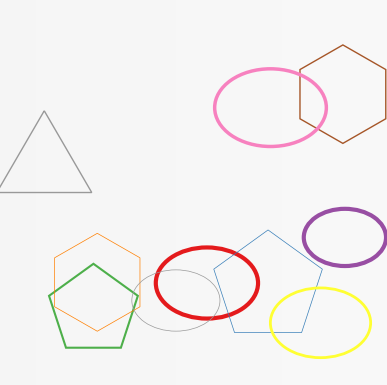[{"shape": "oval", "thickness": 3, "radius": 0.66, "center": [0.534, 0.265]}, {"shape": "pentagon", "thickness": 0.5, "radius": 0.74, "center": [0.692, 0.255]}, {"shape": "pentagon", "thickness": 1.5, "radius": 0.6, "center": [0.241, 0.194]}, {"shape": "oval", "thickness": 3, "radius": 0.53, "center": [0.89, 0.383]}, {"shape": "hexagon", "thickness": 0.5, "radius": 0.64, "center": [0.251, 0.267]}, {"shape": "oval", "thickness": 2, "radius": 0.65, "center": [0.827, 0.162]}, {"shape": "hexagon", "thickness": 1, "radius": 0.64, "center": [0.885, 0.755]}, {"shape": "oval", "thickness": 2.5, "radius": 0.72, "center": [0.698, 0.72]}, {"shape": "oval", "thickness": 0.5, "radius": 0.57, "center": [0.454, 0.219]}, {"shape": "triangle", "thickness": 1, "radius": 0.71, "center": [0.114, 0.571]}]